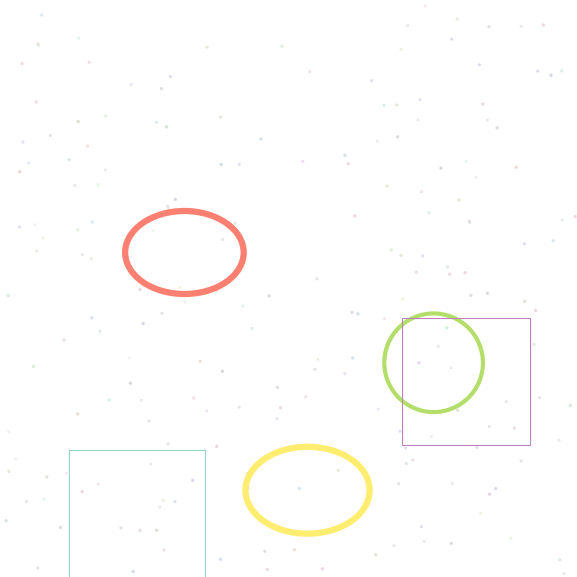[{"shape": "square", "thickness": 0.5, "radius": 0.59, "center": [0.237, 0.103]}, {"shape": "oval", "thickness": 3, "radius": 0.51, "center": [0.319, 0.562]}, {"shape": "circle", "thickness": 2, "radius": 0.43, "center": [0.751, 0.371]}, {"shape": "square", "thickness": 0.5, "radius": 0.55, "center": [0.807, 0.339]}, {"shape": "oval", "thickness": 3, "radius": 0.54, "center": [0.533, 0.15]}]